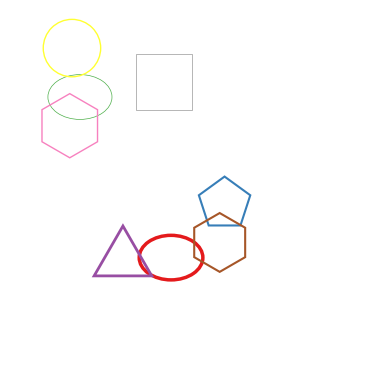[{"shape": "oval", "thickness": 2.5, "radius": 0.41, "center": [0.444, 0.331]}, {"shape": "pentagon", "thickness": 1.5, "radius": 0.35, "center": [0.583, 0.471]}, {"shape": "oval", "thickness": 0.5, "radius": 0.42, "center": [0.208, 0.748]}, {"shape": "triangle", "thickness": 2, "radius": 0.43, "center": [0.319, 0.327]}, {"shape": "circle", "thickness": 1, "radius": 0.37, "center": [0.187, 0.875]}, {"shape": "hexagon", "thickness": 1.5, "radius": 0.38, "center": [0.571, 0.37]}, {"shape": "hexagon", "thickness": 1, "radius": 0.42, "center": [0.181, 0.673]}, {"shape": "square", "thickness": 0.5, "radius": 0.37, "center": [0.425, 0.788]}]